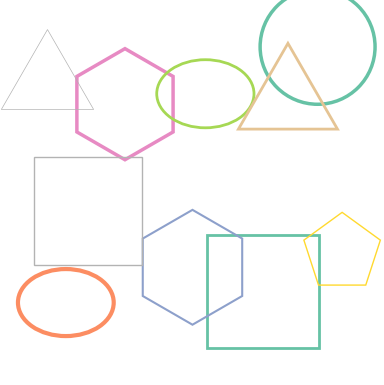[{"shape": "circle", "thickness": 2.5, "radius": 0.75, "center": [0.825, 0.878]}, {"shape": "square", "thickness": 2, "radius": 0.73, "center": [0.682, 0.243]}, {"shape": "oval", "thickness": 3, "radius": 0.62, "center": [0.171, 0.214]}, {"shape": "hexagon", "thickness": 1.5, "radius": 0.75, "center": [0.5, 0.306]}, {"shape": "hexagon", "thickness": 2.5, "radius": 0.72, "center": [0.325, 0.729]}, {"shape": "oval", "thickness": 2, "radius": 0.63, "center": [0.533, 0.756]}, {"shape": "pentagon", "thickness": 1, "radius": 0.52, "center": [0.889, 0.344]}, {"shape": "triangle", "thickness": 2, "radius": 0.74, "center": [0.748, 0.739]}, {"shape": "square", "thickness": 1, "radius": 0.7, "center": [0.229, 0.451]}, {"shape": "triangle", "thickness": 0.5, "radius": 0.69, "center": [0.123, 0.785]}]